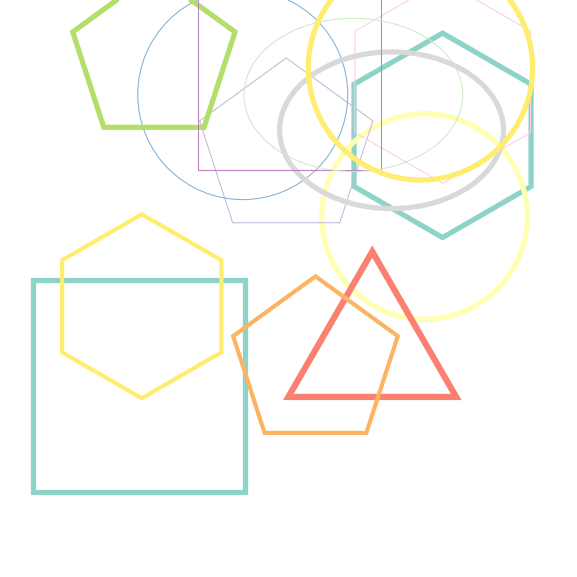[{"shape": "square", "thickness": 2.5, "radius": 0.92, "center": [0.241, 0.331]}, {"shape": "hexagon", "thickness": 2.5, "radius": 0.88, "center": [0.766, 0.765]}, {"shape": "circle", "thickness": 2.5, "radius": 0.89, "center": [0.735, 0.624]}, {"shape": "pentagon", "thickness": 0.5, "radius": 0.79, "center": [0.496, 0.741]}, {"shape": "triangle", "thickness": 3, "radius": 0.84, "center": [0.645, 0.396]}, {"shape": "circle", "thickness": 0.5, "radius": 0.91, "center": [0.42, 0.835]}, {"shape": "pentagon", "thickness": 2, "radius": 0.75, "center": [0.546, 0.371]}, {"shape": "pentagon", "thickness": 2.5, "radius": 0.74, "center": [0.267, 0.898]}, {"shape": "hexagon", "thickness": 0.5, "radius": 0.88, "center": [0.767, 0.857]}, {"shape": "oval", "thickness": 2.5, "radius": 0.97, "center": [0.678, 0.774]}, {"shape": "square", "thickness": 0.5, "radius": 0.79, "center": [0.501, 0.864]}, {"shape": "oval", "thickness": 0.5, "radius": 0.95, "center": [0.612, 0.835]}, {"shape": "circle", "thickness": 2.5, "radius": 0.97, "center": [0.728, 0.882]}, {"shape": "hexagon", "thickness": 2, "radius": 0.8, "center": [0.245, 0.469]}]